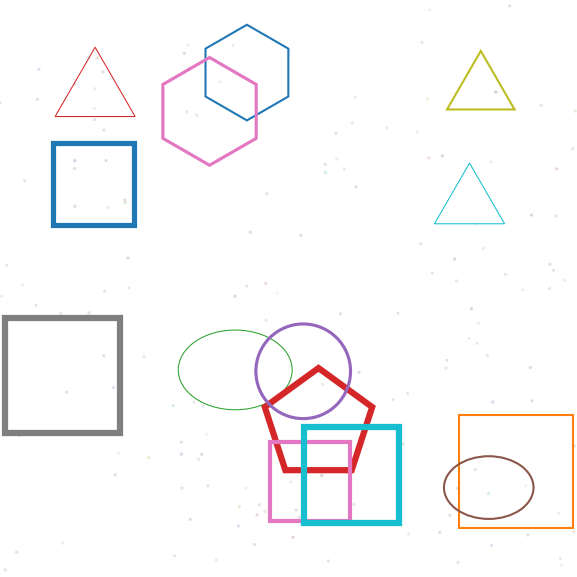[{"shape": "hexagon", "thickness": 1, "radius": 0.41, "center": [0.428, 0.873]}, {"shape": "square", "thickness": 2.5, "radius": 0.35, "center": [0.162, 0.681]}, {"shape": "square", "thickness": 1, "radius": 0.49, "center": [0.894, 0.182]}, {"shape": "oval", "thickness": 0.5, "radius": 0.49, "center": [0.407, 0.359]}, {"shape": "pentagon", "thickness": 3, "radius": 0.49, "center": [0.552, 0.264]}, {"shape": "triangle", "thickness": 0.5, "radius": 0.4, "center": [0.165, 0.837]}, {"shape": "circle", "thickness": 1.5, "radius": 0.41, "center": [0.525, 0.356]}, {"shape": "oval", "thickness": 1, "radius": 0.39, "center": [0.846, 0.155]}, {"shape": "square", "thickness": 2, "radius": 0.35, "center": [0.536, 0.165]}, {"shape": "hexagon", "thickness": 1.5, "radius": 0.47, "center": [0.363, 0.806]}, {"shape": "square", "thickness": 3, "radius": 0.5, "center": [0.108, 0.349]}, {"shape": "triangle", "thickness": 1, "radius": 0.34, "center": [0.833, 0.843]}, {"shape": "square", "thickness": 3, "radius": 0.41, "center": [0.608, 0.177]}, {"shape": "triangle", "thickness": 0.5, "radius": 0.35, "center": [0.813, 0.647]}]